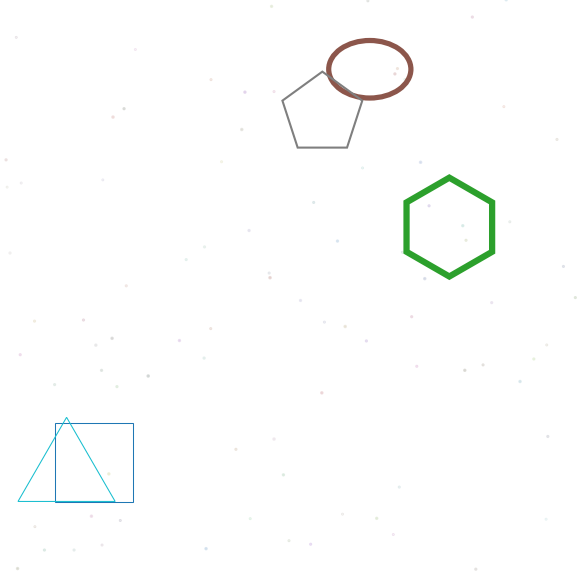[{"shape": "square", "thickness": 0.5, "radius": 0.34, "center": [0.163, 0.199]}, {"shape": "hexagon", "thickness": 3, "radius": 0.43, "center": [0.778, 0.606]}, {"shape": "oval", "thickness": 2.5, "radius": 0.36, "center": [0.64, 0.879]}, {"shape": "pentagon", "thickness": 1, "radius": 0.36, "center": [0.558, 0.802]}, {"shape": "triangle", "thickness": 0.5, "radius": 0.49, "center": [0.115, 0.179]}]